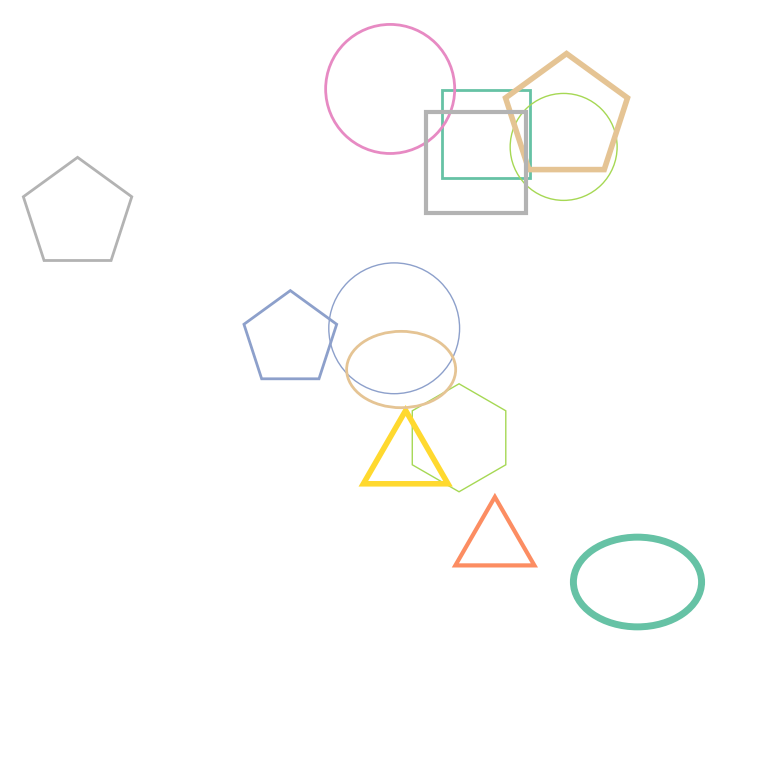[{"shape": "oval", "thickness": 2.5, "radius": 0.42, "center": [0.828, 0.244]}, {"shape": "square", "thickness": 1, "radius": 0.29, "center": [0.631, 0.826]}, {"shape": "triangle", "thickness": 1.5, "radius": 0.3, "center": [0.643, 0.295]}, {"shape": "circle", "thickness": 0.5, "radius": 0.42, "center": [0.512, 0.574]}, {"shape": "pentagon", "thickness": 1, "radius": 0.32, "center": [0.377, 0.559]}, {"shape": "circle", "thickness": 1, "radius": 0.42, "center": [0.507, 0.884]}, {"shape": "hexagon", "thickness": 0.5, "radius": 0.35, "center": [0.596, 0.431]}, {"shape": "circle", "thickness": 0.5, "radius": 0.35, "center": [0.732, 0.809]}, {"shape": "triangle", "thickness": 2, "radius": 0.32, "center": [0.527, 0.403]}, {"shape": "pentagon", "thickness": 2, "radius": 0.42, "center": [0.736, 0.847]}, {"shape": "oval", "thickness": 1, "radius": 0.35, "center": [0.521, 0.52]}, {"shape": "pentagon", "thickness": 1, "radius": 0.37, "center": [0.101, 0.722]}, {"shape": "square", "thickness": 1.5, "radius": 0.33, "center": [0.618, 0.789]}]